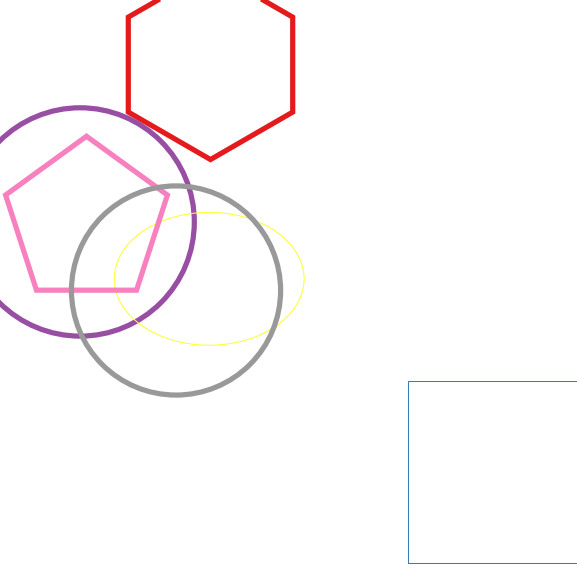[{"shape": "hexagon", "thickness": 2.5, "radius": 0.82, "center": [0.365, 0.887]}, {"shape": "square", "thickness": 0.5, "radius": 0.79, "center": [0.864, 0.181]}, {"shape": "circle", "thickness": 2.5, "radius": 0.99, "center": [0.139, 0.615]}, {"shape": "oval", "thickness": 0.5, "radius": 0.82, "center": [0.362, 0.516]}, {"shape": "pentagon", "thickness": 2.5, "radius": 0.74, "center": [0.15, 0.616]}, {"shape": "circle", "thickness": 2.5, "radius": 0.91, "center": [0.305, 0.496]}]